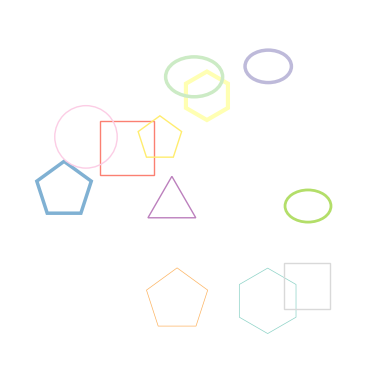[{"shape": "hexagon", "thickness": 0.5, "radius": 0.43, "center": [0.695, 0.219]}, {"shape": "hexagon", "thickness": 3, "radius": 0.31, "center": [0.537, 0.751]}, {"shape": "oval", "thickness": 2.5, "radius": 0.3, "center": [0.697, 0.828]}, {"shape": "square", "thickness": 1, "radius": 0.35, "center": [0.33, 0.616]}, {"shape": "pentagon", "thickness": 2.5, "radius": 0.37, "center": [0.166, 0.506]}, {"shape": "pentagon", "thickness": 0.5, "radius": 0.42, "center": [0.46, 0.221]}, {"shape": "oval", "thickness": 2, "radius": 0.3, "center": [0.8, 0.465]}, {"shape": "circle", "thickness": 1, "radius": 0.41, "center": [0.223, 0.644]}, {"shape": "square", "thickness": 1, "radius": 0.3, "center": [0.798, 0.258]}, {"shape": "triangle", "thickness": 1, "radius": 0.36, "center": [0.446, 0.47]}, {"shape": "oval", "thickness": 2.5, "radius": 0.37, "center": [0.504, 0.8]}, {"shape": "pentagon", "thickness": 1, "radius": 0.3, "center": [0.415, 0.64]}]